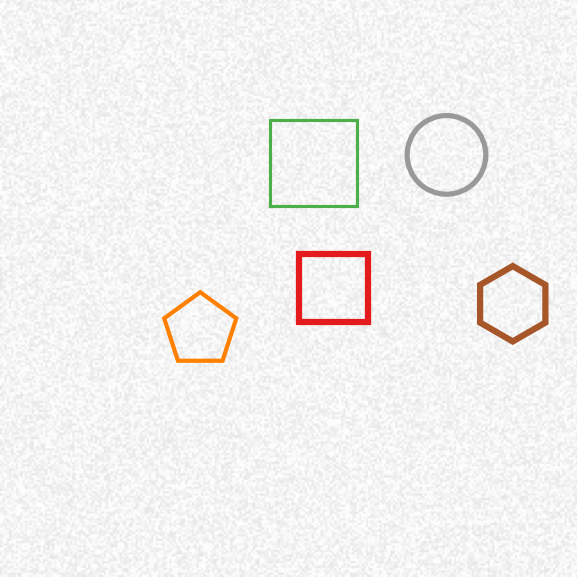[{"shape": "square", "thickness": 3, "radius": 0.29, "center": [0.577, 0.5]}, {"shape": "square", "thickness": 1.5, "radius": 0.37, "center": [0.543, 0.717]}, {"shape": "pentagon", "thickness": 2, "radius": 0.33, "center": [0.347, 0.428]}, {"shape": "hexagon", "thickness": 3, "radius": 0.33, "center": [0.888, 0.473]}, {"shape": "circle", "thickness": 2.5, "radius": 0.34, "center": [0.773, 0.731]}]